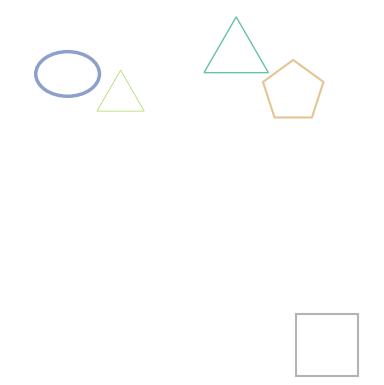[{"shape": "triangle", "thickness": 1, "radius": 0.48, "center": [0.614, 0.86]}, {"shape": "oval", "thickness": 2.5, "radius": 0.41, "center": [0.176, 0.808]}, {"shape": "triangle", "thickness": 0.5, "radius": 0.35, "center": [0.313, 0.747]}, {"shape": "pentagon", "thickness": 1.5, "radius": 0.41, "center": [0.762, 0.762]}, {"shape": "square", "thickness": 1.5, "radius": 0.4, "center": [0.848, 0.104]}]